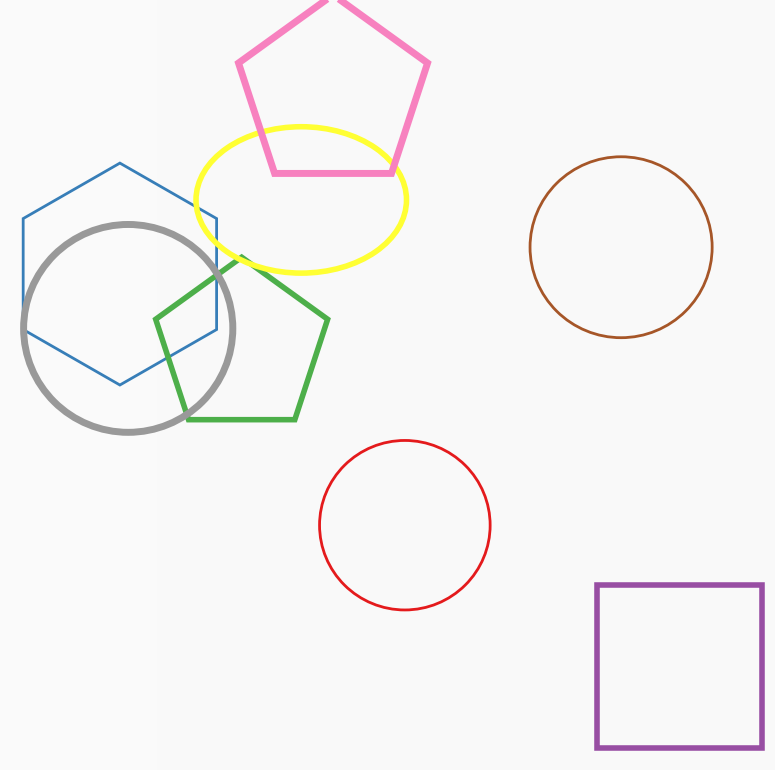[{"shape": "circle", "thickness": 1, "radius": 0.55, "center": [0.522, 0.318]}, {"shape": "hexagon", "thickness": 1, "radius": 0.72, "center": [0.155, 0.644]}, {"shape": "pentagon", "thickness": 2, "radius": 0.58, "center": [0.312, 0.549]}, {"shape": "square", "thickness": 2, "radius": 0.53, "center": [0.877, 0.134]}, {"shape": "oval", "thickness": 2, "radius": 0.68, "center": [0.389, 0.74]}, {"shape": "circle", "thickness": 1, "radius": 0.59, "center": [0.801, 0.679]}, {"shape": "pentagon", "thickness": 2.5, "radius": 0.64, "center": [0.43, 0.879]}, {"shape": "circle", "thickness": 2.5, "radius": 0.67, "center": [0.165, 0.574]}]